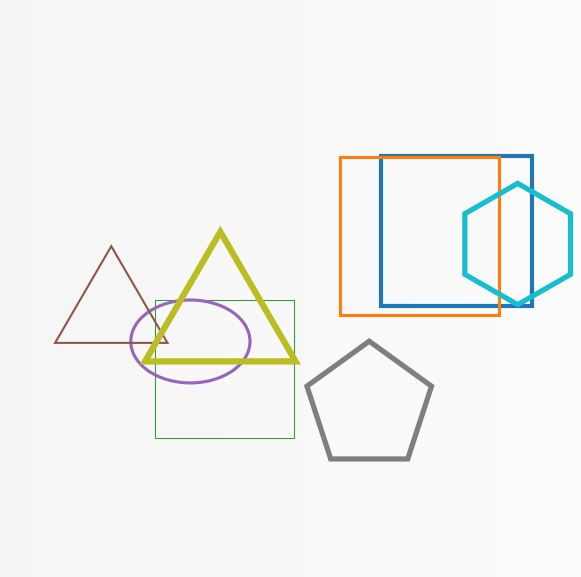[{"shape": "square", "thickness": 2, "radius": 0.65, "center": [0.785, 0.599]}, {"shape": "square", "thickness": 1.5, "radius": 0.69, "center": [0.722, 0.591]}, {"shape": "square", "thickness": 0.5, "radius": 0.6, "center": [0.386, 0.361]}, {"shape": "oval", "thickness": 1.5, "radius": 0.51, "center": [0.328, 0.408]}, {"shape": "triangle", "thickness": 1, "radius": 0.56, "center": [0.191, 0.461]}, {"shape": "pentagon", "thickness": 2.5, "radius": 0.56, "center": [0.635, 0.296]}, {"shape": "triangle", "thickness": 3, "radius": 0.75, "center": [0.379, 0.448]}, {"shape": "hexagon", "thickness": 2.5, "radius": 0.52, "center": [0.891, 0.577]}]